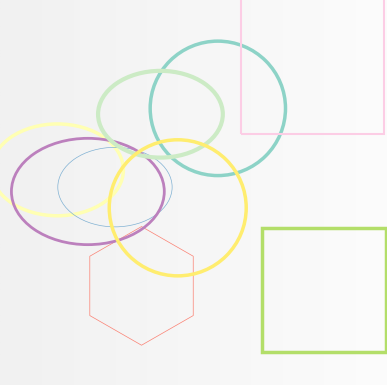[{"shape": "circle", "thickness": 2.5, "radius": 0.87, "center": [0.562, 0.719]}, {"shape": "oval", "thickness": 2.5, "radius": 0.85, "center": [0.148, 0.559]}, {"shape": "hexagon", "thickness": 0.5, "radius": 0.77, "center": [0.365, 0.257]}, {"shape": "oval", "thickness": 0.5, "radius": 0.74, "center": [0.297, 0.514]}, {"shape": "square", "thickness": 2.5, "radius": 0.8, "center": [0.836, 0.246]}, {"shape": "square", "thickness": 1.5, "radius": 0.92, "center": [0.806, 0.836]}, {"shape": "oval", "thickness": 2, "radius": 0.99, "center": [0.227, 0.503]}, {"shape": "oval", "thickness": 3, "radius": 0.8, "center": [0.414, 0.703]}, {"shape": "circle", "thickness": 2.5, "radius": 0.88, "center": [0.459, 0.46]}]